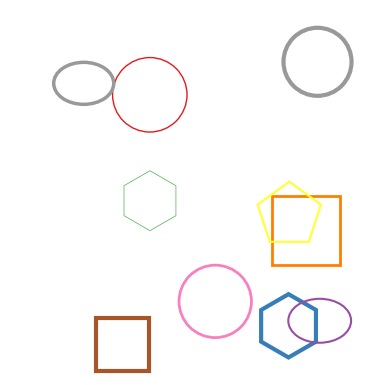[{"shape": "circle", "thickness": 1, "radius": 0.48, "center": [0.389, 0.754]}, {"shape": "hexagon", "thickness": 3, "radius": 0.41, "center": [0.749, 0.154]}, {"shape": "hexagon", "thickness": 0.5, "radius": 0.39, "center": [0.39, 0.479]}, {"shape": "oval", "thickness": 1.5, "radius": 0.41, "center": [0.83, 0.167]}, {"shape": "square", "thickness": 2, "radius": 0.45, "center": [0.795, 0.401]}, {"shape": "pentagon", "thickness": 1.5, "radius": 0.43, "center": [0.751, 0.442]}, {"shape": "square", "thickness": 3, "radius": 0.35, "center": [0.318, 0.105]}, {"shape": "circle", "thickness": 2, "radius": 0.47, "center": [0.559, 0.217]}, {"shape": "oval", "thickness": 2.5, "radius": 0.39, "center": [0.217, 0.784]}, {"shape": "circle", "thickness": 3, "radius": 0.44, "center": [0.825, 0.839]}]